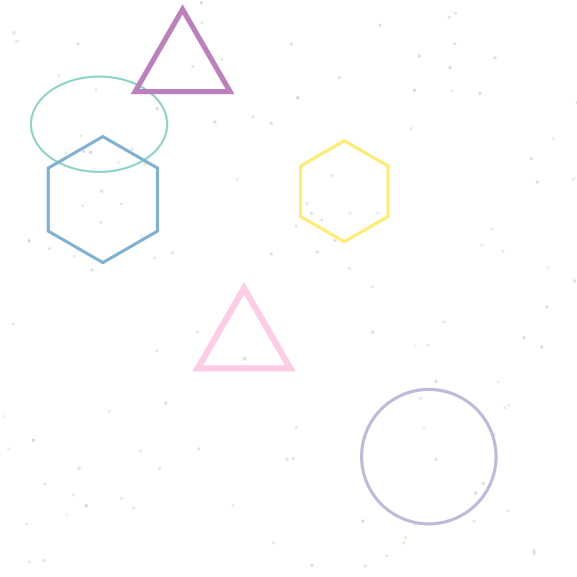[{"shape": "oval", "thickness": 1, "radius": 0.59, "center": [0.172, 0.784]}, {"shape": "circle", "thickness": 1.5, "radius": 0.58, "center": [0.743, 0.208]}, {"shape": "hexagon", "thickness": 1.5, "radius": 0.55, "center": [0.178, 0.654]}, {"shape": "triangle", "thickness": 3, "radius": 0.46, "center": [0.422, 0.408]}, {"shape": "triangle", "thickness": 2.5, "radius": 0.47, "center": [0.316, 0.888]}, {"shape": "hexagon", "thickness": 1.5, "radius": 0.44, "center": [0.596, 0.668]}]